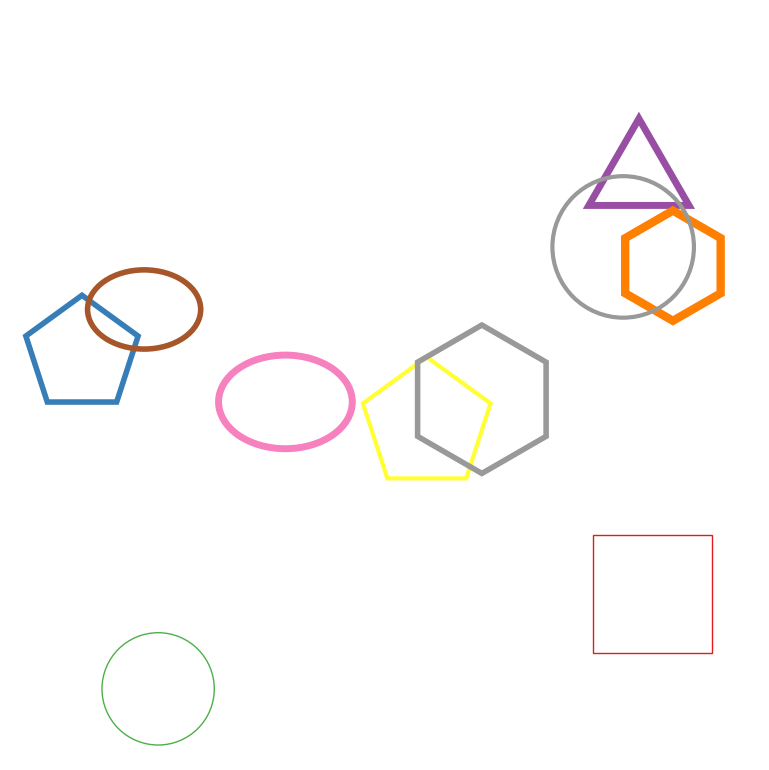[{"shape": "square", "thickness": 0.5, "radius": 0.38, "center": [0.847, 0.228]}, {"shape": "pentagon", "thickness": 2, "radius": 0.38, "center": [0.106, 0.54]}, {"shape": "circle", "thickness": 0.5, "radius": 0.36, "center": [0.205, 0.105]}, {"shape": "triangle", "thickness": 2.5, "radius": 0.38, "center": [0.83, 0.771]}, {"shape": "hexagon", "thickness": 3, "radius": 0.36, "center": [0.874, 0.655]}, {"shape": "pentagon", "thickness": 1.5, "radius": 0.44, "center": [0.554, 0.449]}, {"shape": "oval", "thickness": 2, "radius": 0.37, "center": [0.187, 0.598]}, {"shape": "oval", "thickness": 2.5, "radius": 0.43, "center": [0.371, 0.478]}, {"shape": "hexagon", "thickness": 2, "radius": 0.48, "center": [0.626, 0.482]}, {"shape": "circle", "thickness": 1.5, "radius": 0.46, "center": [0.809, 0.679]}]